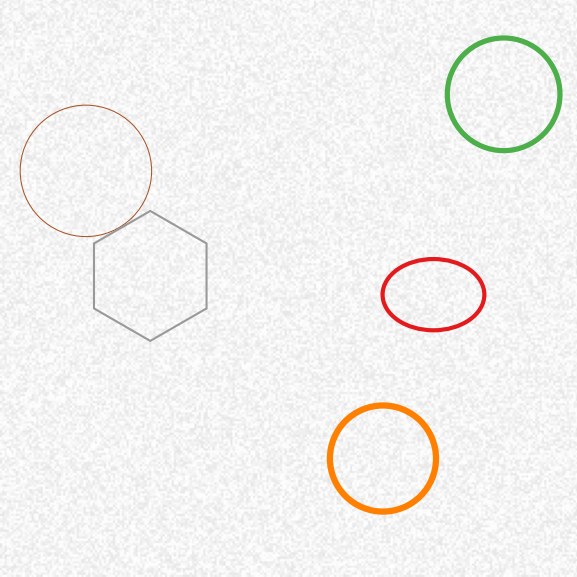[{"shape": "oval", "thickness": 2, "radius": 0.44, "center": [0.751, 0.489]}, {"shape": "circle", "thickness": 2.5, "radius": 0.49, "center": [0.872, 0.836]}, {"shape": "circle", "thickness": 3, "radius": 0.46, "center": [0.663, 0.205]}, {"shape": "circle", "thickness": 0.5, "radius": 0.57, "center": [0.149, 0.703]}, {"shape": "hexagon", "thickness": 1, "radius": 0.56, "center": [0.26, 0.521]}]